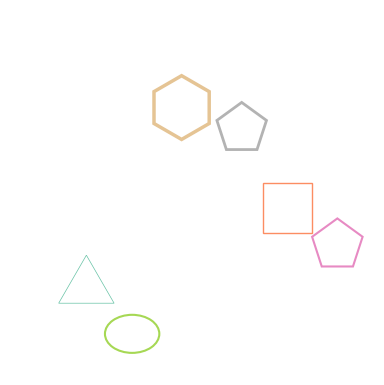[{"shape": "triangle", "thickness": 0.5, "radius": 0.42, "center": [0.224, 0.254]}, {"shape": "square", "thickness": 1, "radius": 0.32, "center": [0.747, 0.46]}, {"shape": "pentagon", "thickness": 1.5, "radius": 0.34, "center": [0.876, 0.364]}, {"shape": "oval", "thickness": 1.5, "radius": 0.35, "center": [0.343, 0.133]}, {"shape": "hexagon", "thickness": 2.5, "radius": 0.41, "center": [0.472, 0.721]}, {"shape": "pentagon", "thickness": 2, "radius": 0.34, "center": [0.628, 0.666]}]